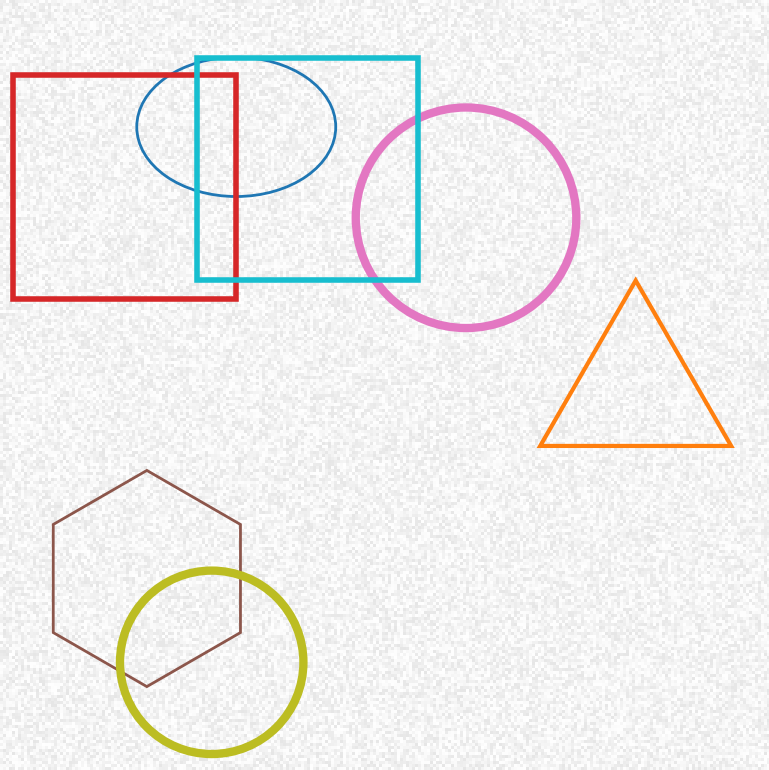[{"shape": "oval", "thickness": 1, "radius": 0.65, "center": [0.307, 0.835]}, {"shape": "triangle", "thickness": 1.5, "radius": 0.72, "center": [0.826, 0.492]}, {"shape": "square", "thickness": 2, "radius": 0.73, "center": [0.162, 0.757]}, {"shape": "hexagon", "thickness": 1, "radius": 0.7, "center": [0.191, 0.249]}, {"shape": "circle", "thickness": 3, "radius": 0.72, "center": [0.605, 0.717]}, {"shape": "circle", "thickness": 3, "radius": 0.6, "center": [0.275, 0.14]}, {"shape": "square", "thickness": 2, "radius": 0.72, "center": [0.399, 0.781]}]